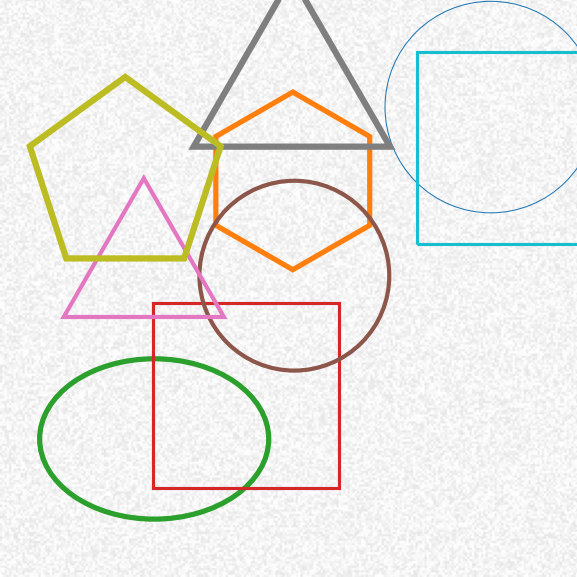[{"shape": "circle", "thickness": 0.5, "radius": 0.92, "center": [0.85, 0.814]}, {"shape": "hexagon", "thickness": 2.5, "radius": 0.77, "center": [0.507, 0.686]}, {"shape": "oval", "thickness": 2.5, "radius": 0.99, "center": [0.267, 0.239]}, {"shape": "square", "thickness": 1.5, "radius": 0.8, "center": [0.426, 0.314]}, {"shape": "circle", "thickness": 2, "radius": 0.82, "center": [0.51, 0.522]}, {"shape": "triangle", "thickness": 2, "radius": 0.8, "center": [0.249, 0.53]}, {"shape": "triangle", "thickness": 3, "radius": 0.98, "center": [0.505, 0.843]}, {"shape": "pentagon", "thickness": 3, "radius": 0.87, "center": [0.217, 0.692]}, {"shape": "square", "thickness": 1.5, "radius": 0.83, "center": [0.889, 0.743]}]